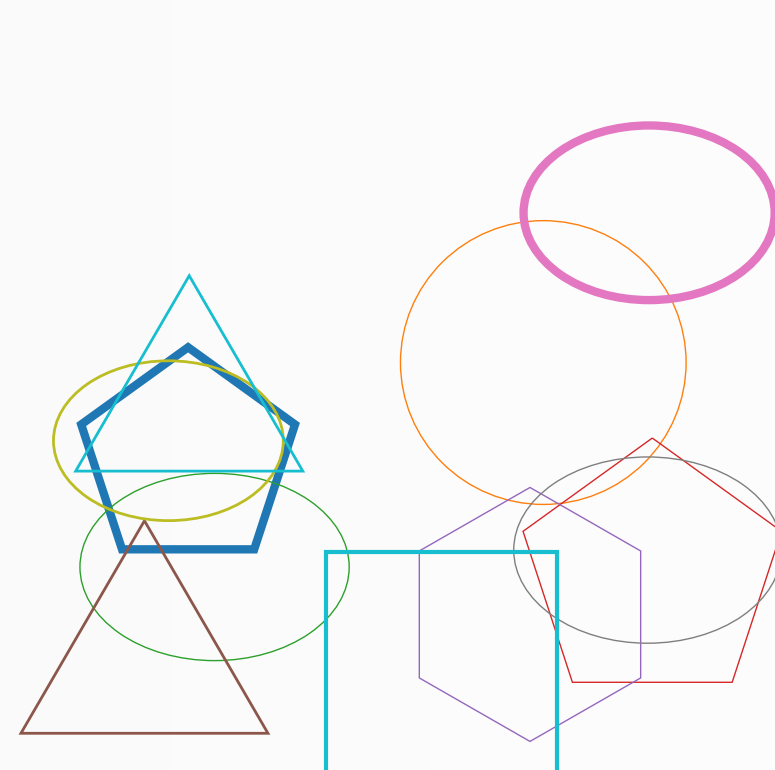[{"shape": "pentagon", "thickness": 3, "radius": 0.73, "center": [0.243, 0.404]}, {"shape": "circle", "thickness": 0.5, "radius": 0.92, "center": [0.701, 0.529]}, {"shape": "oval", "thickness": 0.5, "radius": 0.87, "center": [0.277, 0.264]}, {"shape": "pentagon", "thickness": 0.5, "radius": 0.88, "center": [0.842, 0.256]}, {"shape": "hexagon", "thickness": 0.5, "radius": 0.82, "center": [0.684, 0.202]}, {"shape": "triangle", "thickness": 1, "radius": 0.92, "center": [0.186, 0.14]}, {"shape": "oval", "thickness": 3, "radius": 0.81, "center": [0.838, 0.724]}, {"shape": "oval", "thickness": 0.5, "radius": 0.86, "center": [0.836, 0.286]}, {"shape": "oval", "thickness": 1, "radius": 0.74, "center": [0.217, 0.428]}, {"shape": "triangle", "thickness": 1, "radius": 0.85, "center": [0.244, 0.473]}, {"shape": "square", "thickness": 1.5, "radius": 0.74, "center": [0.569, 0.135]}]